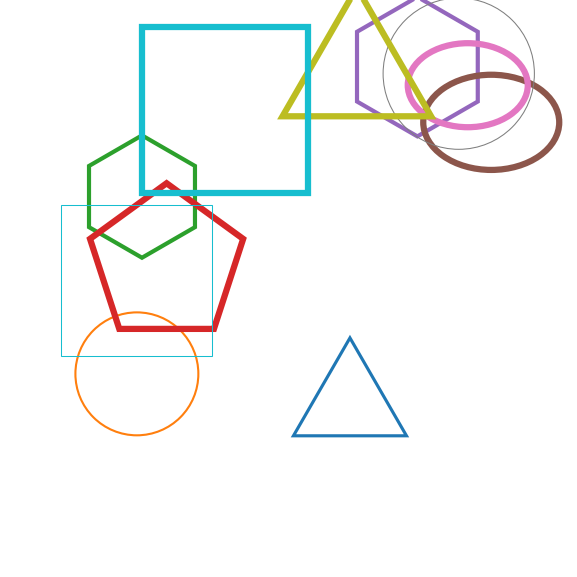[{"shape": "triangle", "thickness": 1.5, "radius": 0.57, "center": [0.606, 0.301]}, {"shape": "circle", "thickness": 1, "radius": 0.53, "center": [0.237, 0.352]}, {"shape": "hexagon", "thickness": 2, "radius": 0.53, "center": [0.246, 0.659]}, {"shape": "pentagon", "thickness": 3, "radius": 0.7, "center": [0.288, 0.542]}, {"shape": "hexagon", "thickness": 2, "radius": 0.6, "center": [0.723, 0.884]}, {"shape": "oval", "thickness": 3, "radius": 0.59, "center": [0.851, 0.787]}, {"shape": "oval", "thickness": 3, "radius": 0.52, "center": [0.81, 0.852]}, {"shape": "circle", "thickness": 0.5, "radius": 0.65, "center": [0.794, 0.872]}, {"shape": "triangle", "thickness": 3, "radius": 0.74, "center": [0.618, 0.872]}, {"shape": "square", "thickness": 3, "radius": 0.72, "center": [0.39, 0.808]}, {"shape": "square", "thickness": 0.5, "radius": 0.65, "center": [0.237, 0.513]}]